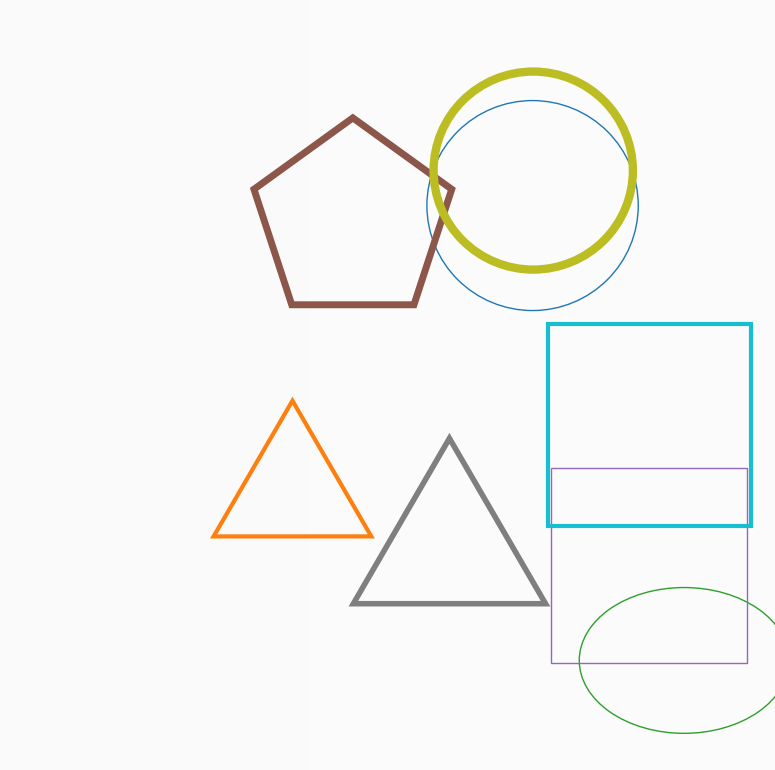[{"shape": "circle", "thickness": 0.5, "radius": 0.68, "center": [0.687, 0.733]}, {"shape": "triangle", "thickness": 1.5, "radius": 0.59, "center": [0.377, 0.362]}, {"shape": "oval", "thickness": 0.5, "radius": 0.68, "center": [0.883, 0.142]}, {"shape": "square", "thickness": 0.5, "radius": 0.63, "center": [0.838, 0.266]}, {"shape": "pentagon", "thickness": 2.5, "radius": 0.67, "center": [0.455, 0.713]}, {"shape": "triangle", "thickness": 2, "radius": 0.72, "center": [0.58, 0.288]}, {"shape": "circle", "thickness": 3, "radius": 0.64, "center": [0.688, 0.778]}, {"shape": "square", "thickness": 1.5, "radius": 0.66, "center": [0.838, 0.448]}]